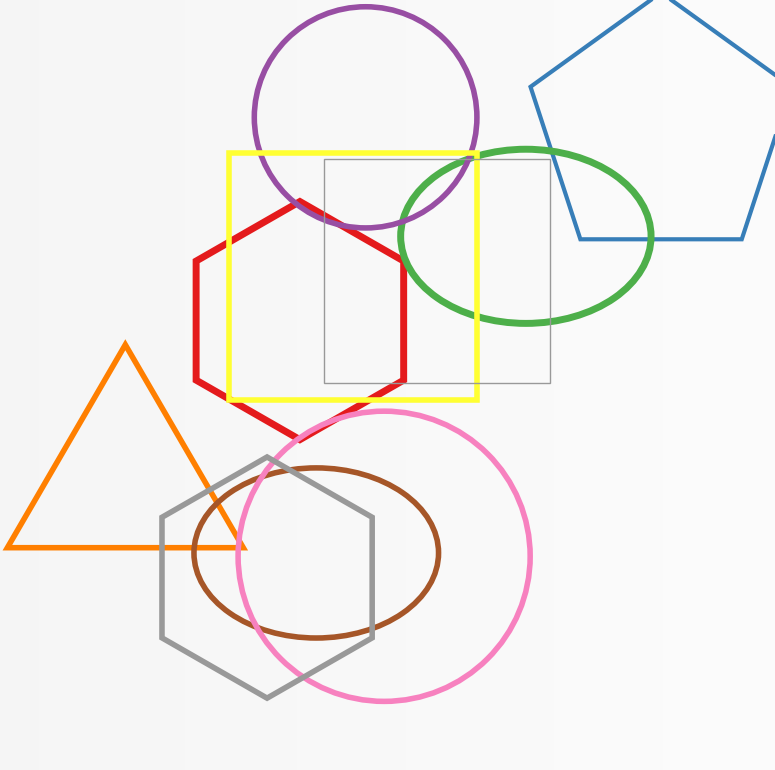[{"shape": "hexagon", "thickness": 2.5, "radius": 0.77, "center": [0.387, 0.584]}, {"shape": "pentagon", "thickness": 1.5, "radius": 0.89, "center": [0.853, 0.833]}, {"shape": "oval", "thickness": 2.5, "radius": 0.81, "center": [0.679, 0.693]}, {"shape": "circle", "thickness": 2, "radius": 0.72, "center": [0.472, 0.848]}, {"shape": "triangle", "thickness": 2, "radius": 0.88, "center": [0.162, 0.377]}, {"shape": "square", "thickness": 2, "radius": 0.8, "center": [0.456, 0.641]}, {"shape": "oval", "thickness": 2, "radius": 0.79, "center": [0.408, 0.282]}, {"shape": "circle", "thickness": 2, "radius": 0.94, "center": [0.496, 0.278]}, {"shape": "square", "thickness": 0.5, "radius": 0.73, "center": [0.564, 0.648]}, {"shape": "hexagon", "thickness": 2, "radius": 0.78, "center": [0.345, 0.25]}]